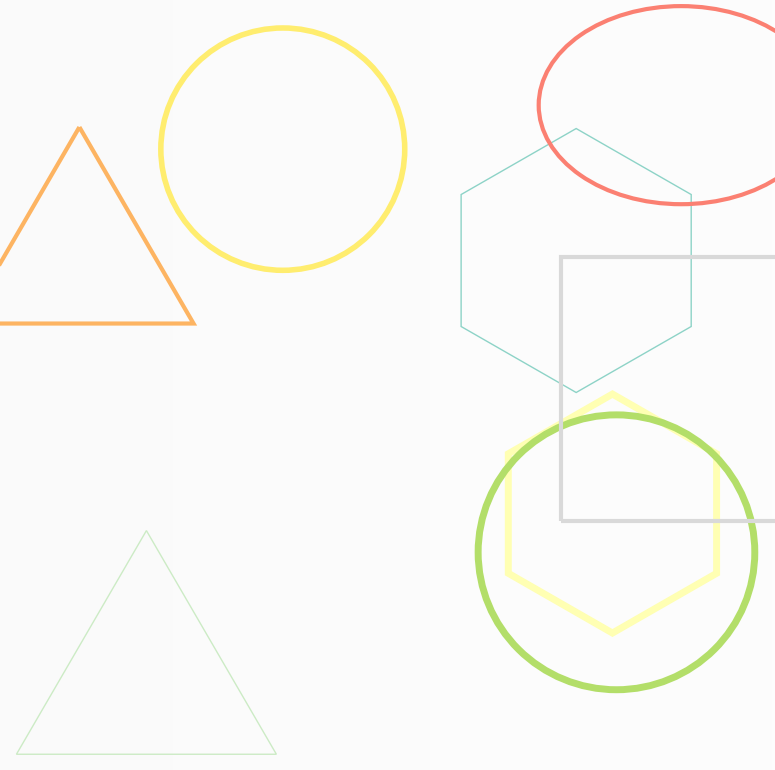[{"shape": "hexagon", "thickness": 0.5, "radius": 0.86, "center": [0.743, 0.662]}, {"shape": "hexagon", "thickness": 2.5, "radius": 0.78, "center": [0.79, 0.333]}, {"shape": "oval", "thickness": 1.5, "radius": 0.92, "center": [0.879, 0.863]}, {"shape": "triangle", "thickness": 1.5, "radius": 0.85, "center": [0.102, 0.665]}, {"shape": "circle", "thickness": 2.5, "radius": 0.89, "center": [0.795, 0.283]}, {"shape": "square", "thickness": 1.5, "radius": 0.86, "center": [0.896, 0.495]}, {"shape": "triangle", "thickness": 0.5, "radius": 0.97, "center": [0.189, 0.117]}, {"shape": "circle", "thickness": 2, "radius": 0.79, "center": [0.365, 0.806]}]